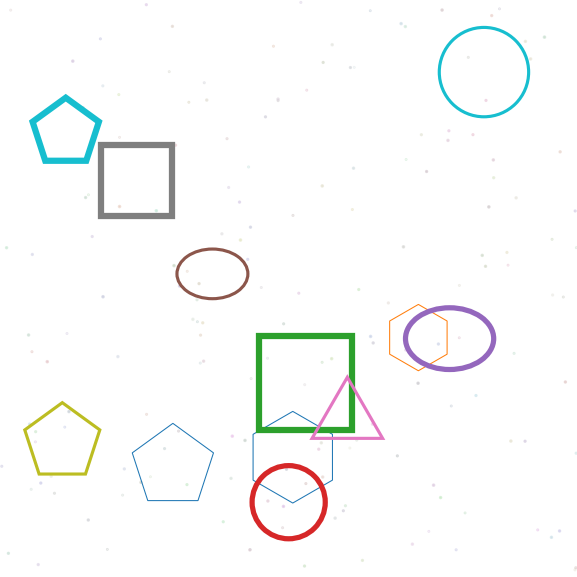[{"shape": "hexagon", "thickness": 0.5, "radius": 0.4, "center": [0.507, 0.207]}, {"shape": "pentagon", "thickness": 0.5, "radius": 0.37, "center": [0.299, 0.192]}, {"shape": "hexagon", "thickness": 0.5, "radius": 0.29, "center": [0.724, 0.415]}, {"shape": "square", "thickness": 3, "radius": 0.4, "center": [0.529, 0.336]}, {"shape": "circle", "thickness": 2.5, "radius": 0.32, "center": [0.5, 0.13]}, {"shape": "oval", "thickness": 2.5, "radius": 0.38, "center": [0.779, 0.413]}, {"shape": "oval", "thickness": 1.5, "radius": 0.31, "center": [0.368, 0.525]}, {"shape": "triangle", "thickness": 1.5, "radius": 0.35, "center": [0.601, 0.275]}, {"shape": "square", "thickness": 3, "radius": 0.31, "center": [0.236, 0.687]}, {"shape": "pentagon", "thickness": 1.5, "radius": 0.34, "center": [0.108, 0.234]}, {"shape": "circle", "thickness": 1.5, "radius": 0.39, "center": [0.838, 0.874]}, {"shape": "pentagon", "thickness": 3, "radius": 0.3, "center": [0.114, 0.77]}]